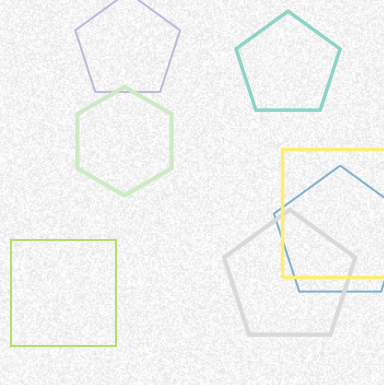[{"shape": "pentagon", "thickness": 2.5, "radius": 0.71, "center": [0.748, 0.829]}, {"shape": "pentagon", "thickness": 1.5, "radius": 0.72, "center": [0.332, 0.877]}, {"shape": "pentagon", "thickness": 1.5, "radius": 0.9, "center": [0.884, 0.389]}, {"shape": "square", "thickness": 1.5, "radius": 0.68, "center": [0.165, 0.239]}, {"shape": "pentagon", "thickness": 3, "radius": 0.9, "center": [0.753, 0.276]}, {"shape": "hexagon", "thickness": 3, "radius": 0.71, "center": [0.323, 0.633]}, {"shape": "square", "thickness": 2.5, "radius": 0.83, "center": [0.9, 0.446]}]